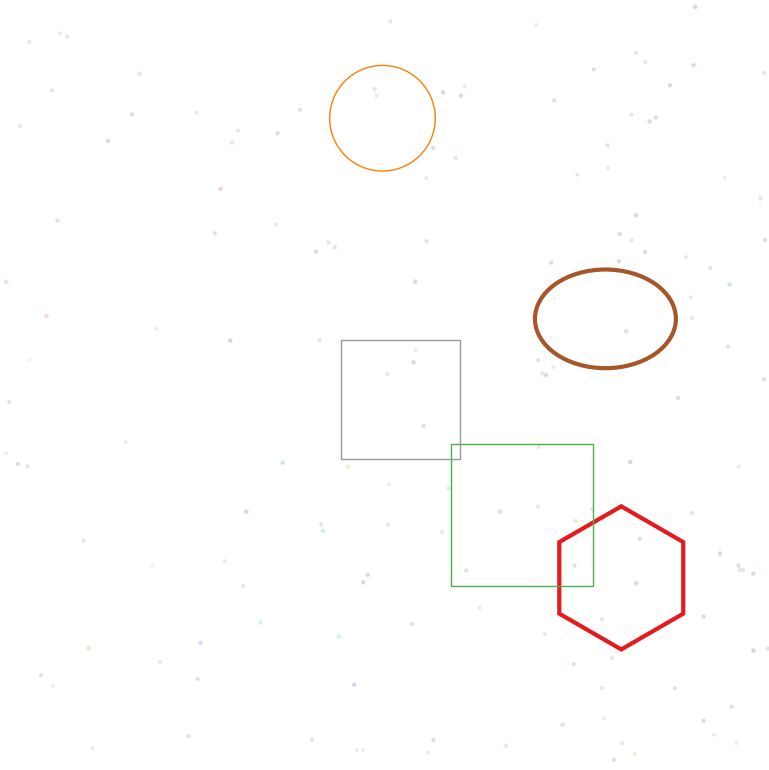[{"shape": "hexagon", "thickness": 1.5, "radius": 0.46, "center": [0.807, 0.25]}, {"shape": "square", "thickness": 0.5, "radius": 0.46, "center": [0.678, 0.331]}, {"shape": "circle", "thickness": 0.5, "radius": 0.34, "center": [0.497, 0.846]}, {"shape": "oval", "thickness": 1.5, "radius": 0.46, "center": [0.786, 0.586]}, {"shape": "square", "thickness": 0.5, "radius": 0.38, "center": [0.52, 0.481]}]